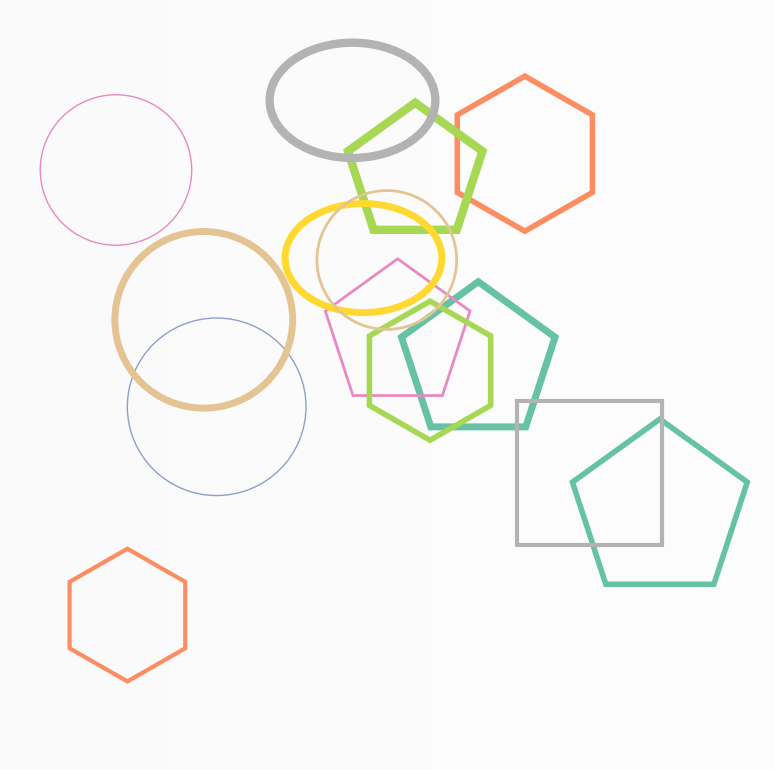[{"shape": "pentagon", "thickness": 2, "radius": 0.59, "center": [0.851, 0.337]}, {"shape": "pentagon", "thickness": 2.5, "radius": 0.52, "center": [0.617, 0.53]}, {"shape": "hexagon", "thickness": 2, "radius": 0.5, "center": [0.677, 0.8]}, {"shape": "hexagon", "thickness": 1.5, "radius": 0.43, "center": [0.164, 0.201]}, {"shape": "circle", "thickness": 0.5, "radius": 0.58, "center": [0.28, 0.472]}, {"shape": "pentagon", "thickness": 1, "radius": 0.49, "center": [0.513, 0.566]}, {"shape": "circle", "thickness": 0.5, "radius": 0.49, "center": [0.15, 0.779]}, {"shape": "hexagon", "thickness": 2, "radius": 0.45, "center": [0.555, 0.519]}, {"shape": "pentagon", "thickness": 3, "radius": 0.46, "center": [0.536, 0.775]}, {"shape": "oval", "thickness": 2.5, "radius": 0.51, "center": [0.469, 0.665]}, {"shape": "circle", "thickness": 2.5, "radius": 0.57, "center": [0.263, 0.585]}, {"shape": "circle", "thickness": 1, "radius": 0.45, "center": [0.499, 0.662]}, {"shape": "square", "thickness": 1.5, "radius": 0.47, "center": [0.761, 0.386]}, {"shape": "oval", "thickness": 3, "radius": 0.53, "center": [0.455, 0.87]}]